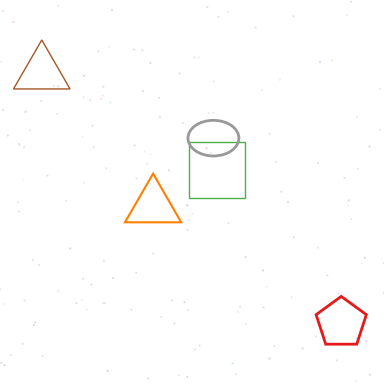[{"shape": "pentagon", "thickness": 2, "radius": 0.34, "center": [0.886, 0.162]}, {"shape": "square", "thickness": 1, "radius": 0.36, "center": [0.563, 0.557]}, {"shape": "triangle", "thickness": 1.5, "radius": 0.42, "center": [0.398, 0.465]}, {"shape": "triangle", "thickness": 1, "radius": 0.42, "center": [0.108, 0.811]}, {"shape": "oval", "thickness": 2, "radius": 0.33, "center": [0.554, 0.641]}]